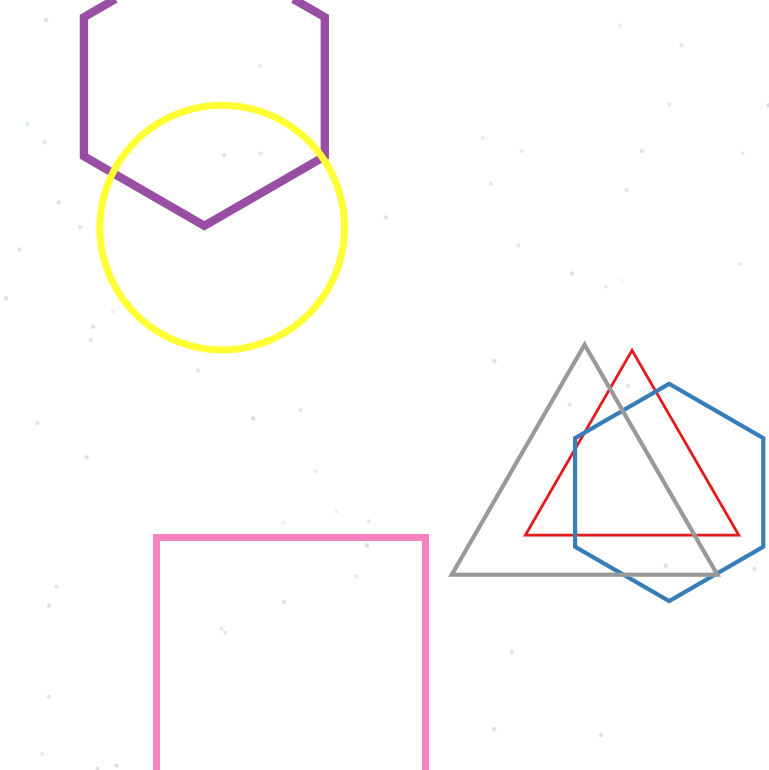[{"shape": "triangle", "thickness": 1, "radius": 0.8, "center": [0.821, 0.385]}, {"shape": "hexagon", "thickness": 1.5, "radius": 0.71, "center": [0.869, 0.36]}, {"shape": "hexagon", "thickness": 3, "radius": 0.9, "center": [0.265, 0.887]}, {"shape": "circle", "thickness": 2.5, "radius": 0.79, "center": [0.289, 0.704]}, {"shape": "square", "thickness": 2.5, "radius": 0.87, "center": [0.378, 0.128]}, {"shape": "triangle", "thickness": 1.5, "radius": 1.0, "center": [0.759, 0.353]}]